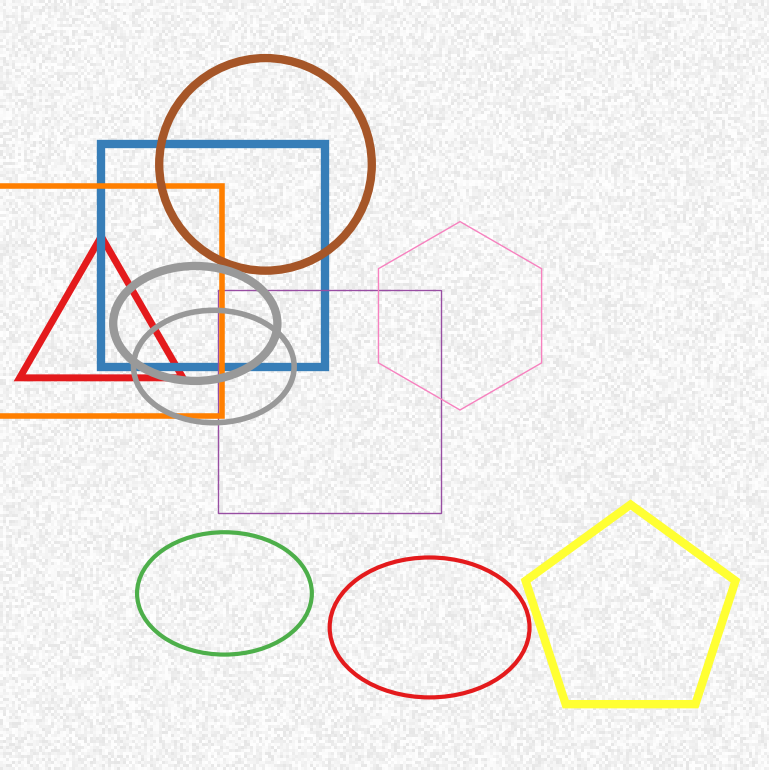[{"shape": "triangle", "thickness": 2.5, "radius": 0.61, "center": [0.132, 0.571]}, {"shape": "oval", "thickness": 1.5, "radius": 0.65, "center": [0.558, 0.185]}, {"shape": "square", "thickness": 3, "radius": 0.73, "center": [0.277, 0.668]}, {"shape": "oval", "thickness": 1.5, "radius": 0.57, "center": [0.292, 0.229]}, {"shape": "square", "thickness": 0.5, "radius": 0.73, "center": [0.428, 0.479]}, {"shape": "square", "thickness": 2, "radius": 0.74, "center": [0.139, 0.609]}, {"shape": "pentagon", "thickness": 3, "radius": 0.72, "center": [0.819, 0.201]}, {"shape": "circle", "thickness": 3, "radius": 0.69, "center": [0.345, 0.787]}, {"shape": "hexagon", "thickness": 0.5, "radius": 0.61, "center": [0.597, 0.59]}, {"shape": "oval", "thickness": 2, "radius": 0.52, "center": [0.278, 0.524]}, {"shape": "oval", "thickness": 3, "radius": 0.53, "center": [0.254, 0.58]}]